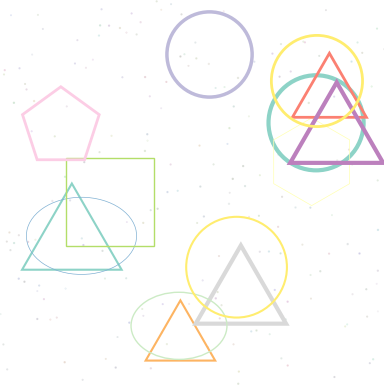[{"shape": "triangle", "thickness": 1.5, "radius": 0.75, "center": [0.187, 0.374]}, {"shape": "circle", "thickness": 3, "radius": 0.62, "center": [0.821, 0.681]}, {"shape": "hexagon", "thickness": 0.5, "radius": 0.57, "center": [0.81, 0.58]}, {"shape": "circle", "thickness": 2.5, "radius": 0.55, "center": [0.544, 0.859]}, {"shape": "triangle", "thickness": 2, "radius": 0.55, "center": [0.856, 0.751]}, {"shape": "oval", "thickness": 0.5, "radius": 0.72, "center": [0.212, 0.387]}, {"shape": "triangle", "thickness": 1.5, "radius": 0.52, "center": [0.469, 0.116]}, {"shape": "square", "thickness": 1, "radius": 0.57, "center": [0.286, 0.474]}, {"shape": "pentagon", "thickness": 2, "radius": 0.52, "center": [0.158, 0.67]}, {"shape": "triangle", "thickness": 3, "radius": 0.68, "center": [0.626, 0.227]}, {"shape": "triangle", "thickness": 3, "radius": 0.7, "center": [0.874, 0.647]}, {"shape": "oval", "thickness": 1, "radius": 0.62, "center": [0.465, 0.154]}, {"shape": "circle", "thickness": 1.5, "radius": 0.65, "center": [0.614, 0.306]}, {"shape": "circle", "thickness": 2, "radius": 0.59, "center": [0.823, 0.79]}]